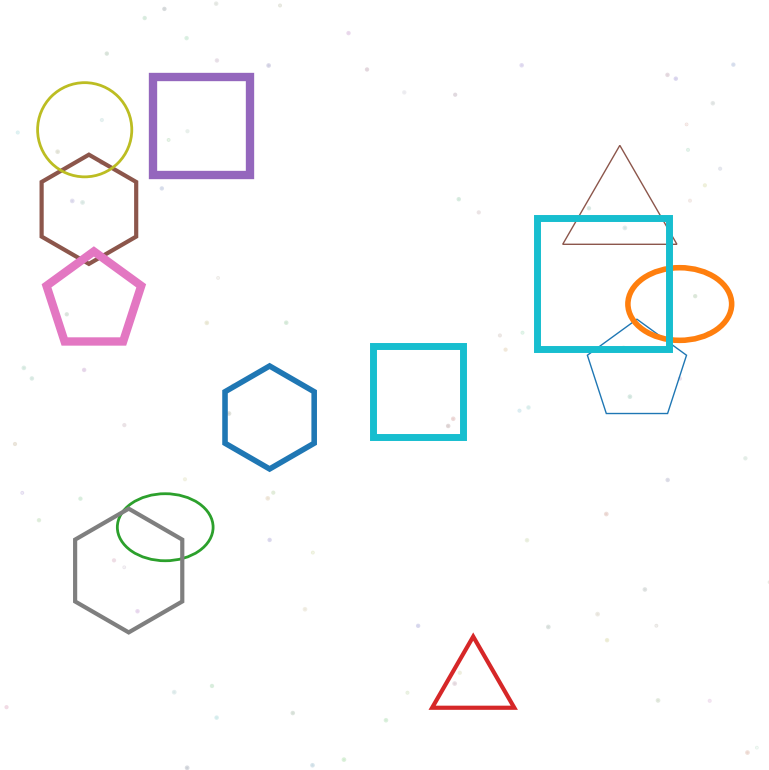[{"shape": "pentagon", "thickness": 0.5, "radius": 0.34, "center": [0.827, 0.518]}, {"shape": "hexagon", "thickness": 2, "radius": 0.33, "center": [0.35, 0.458]}, {"shape": "oval", "thickness": 2, "radius": 0.34, "center": [0.883, 0.605]}, {"shape": "oval", "thickness": 1, "radius": 0.31, "center": [0.215, 0.315]}, {"shape": "triangle", "thickness": 1.5, "radius": 0.31, "center": [0.615, 0.112]}, {"shape": "square", "thickness": 3, "radius": 0.32, "center": [0.262, 0.836]}, {"shape": "triangle", "thickness": 0.5, "radius": 0.43, "center": [0.805, 0.726]}, {"shape": "hexagon", "thickness": 1.5, "radius": 0.35, "center": [0.115, 0.728]}, {"shape": "pentagon", "thickness": 3, "radius": 0.32, "center": [0.122, 0.609]}, {"shape": "hexagon", "thickness": 1.5, "radius": 0.4, "center": [0.167, 0.259]}, {"shape": "circle", "thickness": 1, "radius": 0.31, "center": [0.11, 0.831]}, {"shape": "square", "thickness": 2.5, "radius": 0.43, "center": [0.783, 0.632]}, {"shape": "square", "thickness": 2.5, "radius": 0.29, "center": [0.543, 0.491]}]